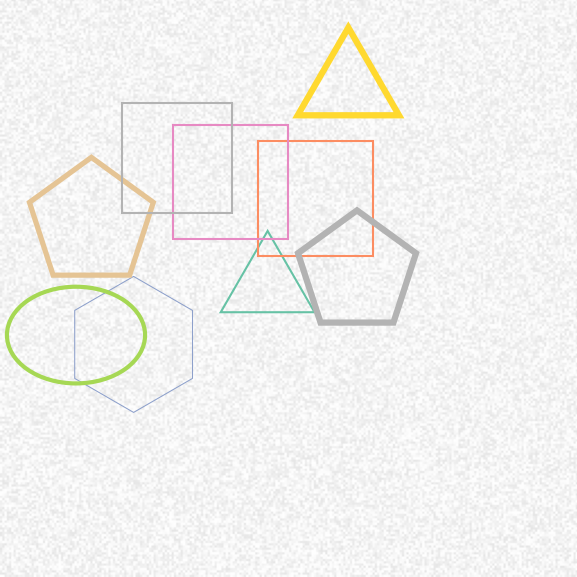[{"shape": "triangle", "thickness": 1, "radius": 0.47, "center": [0.463, 0.505]}, {"shape": "square", "thickness": 1, "radius": 0.5, "center": [0.547, 0.656]}, {"shape": "hexagon", "thickness": 0.5, "radius": 0.59, "center": [0.231, 0.403]}, {"shape": "square", "thickness": 1, "radius": 0.5, "center": [0.399, 0.684]}, {"shape": "oval", "thickness": 2, "radius": 0.6, "center": [0.132, 0.419]}, {"shape": "triangle", "thickness": 3, "radius": 0.51, "center": [0.603, 0.85]}, {"shape": "pentagon", "thickness": 2.5, "radius": 0.56, "center": [0.158, 0.614]}, {"shape": "square", "thickness": 1, "radius": 0.48, "center": [0.307, 0.726]}, {"shape": "pentagon", "thickness": 3, "radius": 0.54, "center": [0.618, 0.527]}]